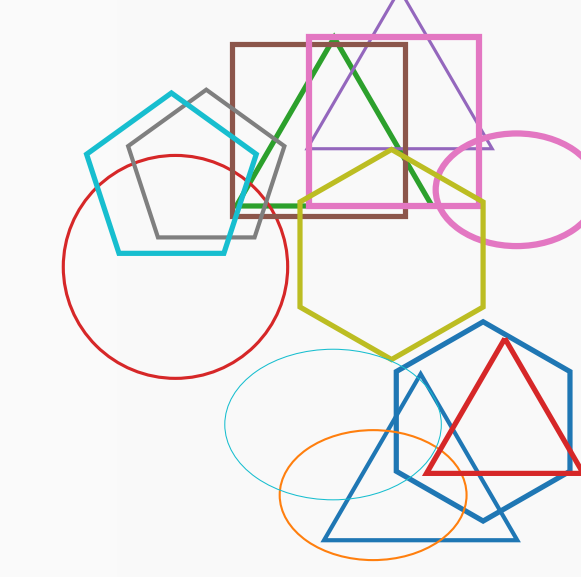[{"shape": "triangle", "thickness": 2, "radius": 0.96, "center": [0.724, 0.16]}, {"shape": "hexagon", "thickness": 2.5, "radius": 0.86, "center": [0.831, 0.269]}, {"shape": "oval", "thickness": 1, "radius": 0.8, "center": [0.642, 0.142]}, {"shape": "triangle", "thickness": 2.5, "radius": 0.97, "center": [0.575, 0.74]}, {"shape": "circle", "thickness": 1.5, "radius": 0.97, "center": [0.302, 0.537]}, {"shape": "triangle", "thickness": 2.5, "radius": 0.78, "center": [0.869, 0.257]}, {"shape": "triangle", "thickness": 1.5, "radius": 0.92, "center": [0.688, 0.834]}, {"shape": "square", "thickness": 2.5, "radius": 0.74, "center": [0.548, 0.774]}, {"shape": "square", "thickness": 3, "radius": 0.73, "center": [0.678, 0.789]}, {"shape": "oval", "thickness": 3, "radius": 0.7, "center": [0.889, 0.671]}, {"shape": "pentagon", "thickness": 2, "radius": 0.71, "center": [0.355, 0.702]}, {"shape": "hexagon", "thickness": 2.5, "radius": 0.91, "center": [0.674, 0.558]}, {"shape": "oval", "thickness": 0.5, "radius": 0.93, "center": [0.573, 0.264]}, {"shape": "pentagon", "thickness": 2.5, "radius": 0.77, "center": [0.295, 0.685]}]